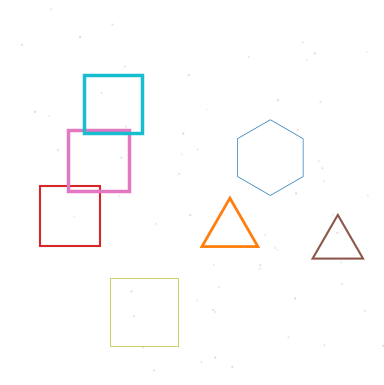[{"shape": "hexagon", "thickness": 0.5, "radius": 0.49, "center": [0.702, 0.591]}, {"shape": "triangle", "thickness": 2, "radius": 0.42, "center": [0.597, 0.402]}, {"shape": "square", "thickness": 1.5, "radius": 0.39, "center": [0.182, 0.439]}, {"shape": "triangle", "thickness": 1.5, "radius": 0.38, "center": [0.877, 0.366]}, {"shape": "square", "thickness": 2.5, "radius": 0.4, "center": [0.255, 0.584]}, {"shape": "square", "thickness": 0.5, "radius": 0.44, "center": [0.374, 0.191]}, {"shape": "square", "thickness": 2.5, "radius": 0.37, "center": [0.293, 0.73]}]